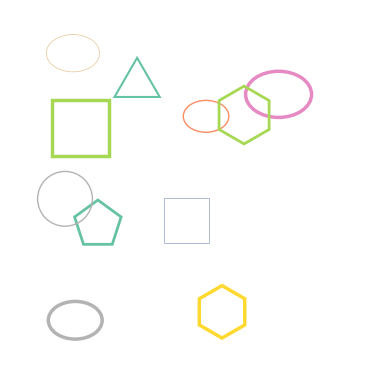[{"shape": "pentagon", "thickness": 2, "radius": 0.32, "center": [0.254, 0.417]}, {"shape": "triangle", "thickness": 1.5, "radius": 0.34, "center": [0.356, 0.782]}, {"shape": "oval", "thickness": 1, "radius": 0.3, "center": [0.535, 0.698]}, {"shape": "square", "thickness": 0.5, "radius": 0.29, "center": [0.485, 0.426]}, {"shape": "oval", "thickness": 2.5, "radius": 0.43, "center": [0.724, 0.755]}, {"shape": "hexagon", "thickness": 2, "radius": 0.38, "center": [0.634, 0.701]}, {"shape": "square", "thickness": 2.5, "radius": 0.37, "center": [0.209, 0.668]}, {"shape": "hexagon", "thickness": 2.5, "radius": 0.34, "center": [0.577, 0.19]}, {"shape": "oval", "thickness": 0.5, "radius": 0.35, "center": [0.19, 0.862]}, {"shape": "oval", "thickness": 2.5, "radius": 0.35, "center": [0.195, 0.168]}, {"shape": "circle", "thickness": 1, "radius": 0.36, "center": [0.169, 0.484]}]